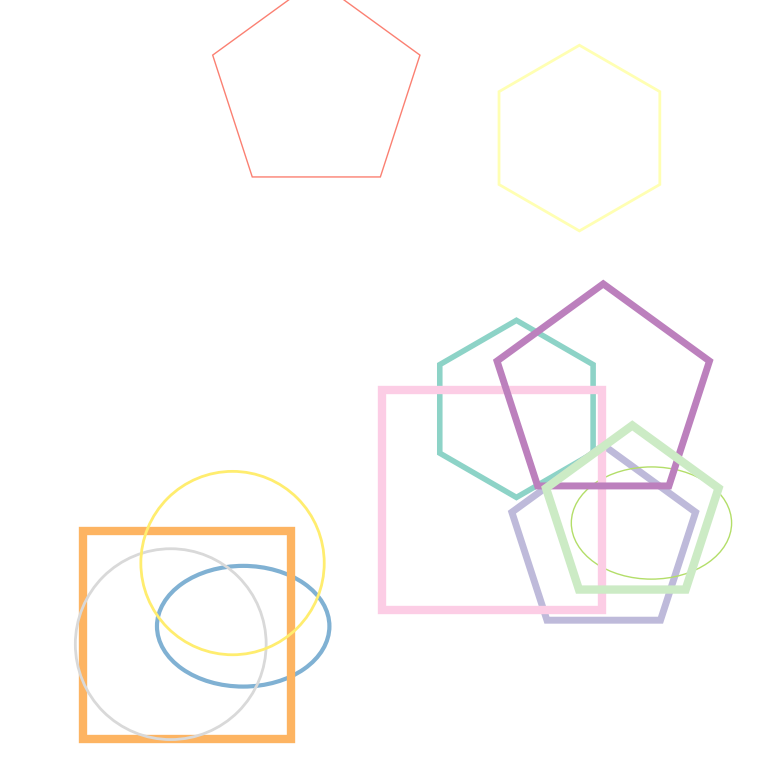[{"shape": "hexagon", "thickness": 2, "radius": 0.57, "center": [0.671, 0.469]}, {"shape": "hexagon", "thickness": 1, "radius": 0.6, "center": [0.752, 0.821]}, {"shape": "pentagon", "thickness": 2.5, "radius": 0.63, "center": [0.784, 0.296]}, {"shape": "pentagon", "thickness": 0.5, "radius": 0.71, "center": [0.411, 0.885]}, {"shape": "oval", "thickness": 1.5, "radius": 0.56, "center": [0.316, 0.187]}, {"shape": "square", "thickness": 3, "radius": 0.68, "center": [0.243, 0.175]}, {"shape": "oval", "thickness": 0.5, "radius": 0.52, "center": [0.846, 0.321]}, {"shape": "square", "thickness": 3, "radius": 0.71, "center": [0.639, 0.351]}, {"shape": "circle", "thickness": 1, "radius": 0.62, "center": [0.222, 0.163]}, {"shape": "pentagon", "thickness": 2.5, "radius": 0.73, "center": [0.783, 0.486]}, {"shape": "pentagon", "thickness": 3, "radius": 0.59, "center": [0.821, 0.33]}, {"shape": "circle", "thickness": 1, "radius": 0.6, "center": [0.302, 0.269]}]